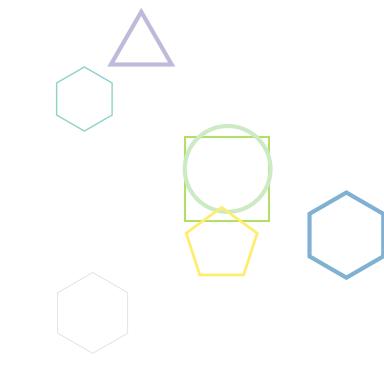[{"shape": "hexagon", "thickness": 1, "radius": 0.42, "center": [0.219, 0.743]}, {"shape": "triangle", "thickness": 3, "radius": 0.46, "center": [0.367, 0.878]}, {"shape": "hexagon", "thickness": 3, "radius": 0.55, "center": [0.9, 0.389]}, {"shape": "square", "thickness": 1.5, "radius": 0.55, "center": [0.589, 0.536]}, {"shape": "hexagon", "thickness": 0.5, "radius": 0.53, "center": [0.241, 0.187]}, {"shape": "circle", "thickness": 3, "radius": 0.56, "center": [0.591, 0.561]}, {"shape": "pentagon", "thickness": 2, "radius": 0.48, "center": [0.576, 0.364]}]